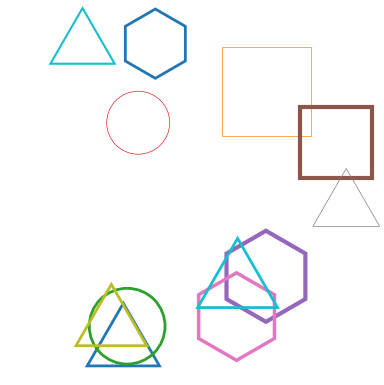[{"shape": "triangle", "thickness": 2, "radius": 0.54, "center": [0.32, 0.104]}, {"shape": "hexagon", "thickness": 2, "radius": 0.45, "center": [0.403, 0.887]}, {"shape": "square", "thickness": 0.5, "radius": 0.58, "center": [0.693, 0.762]}, {"shape": "circle", "thickness": 2, "radius": 0.49, "center": [0.33, 0.153]}, {"shape": "circle", "thickness": 0.5, "radius": 0.41, "center": [0.359, 0.681]}, {"shape": "hexagon", "thickness": 3, "radius": 0.59, "center": [0.691, 0.282]}, {"shape": "square", "thickness": 3, "radius": 0.47, "center": [0.873, 0.63]}, {"shape": "hexagon", "thickness": 2.5, "radius": 0.57, "center": [0.614, 0.178]}, {"shape": "triangle", "thickness": 0.5, "radius": 0.5, "center": [0.899, 0.462]}, {"shape": "triangle", "thickness": 2, "radius": 0.53, "center": [0.289, 0.155]}, {"shape": "triangle", "thickness": 2, "radius": 0.6, "center": [0.617, 0.261]}, {"shape": "triangle", "thickness": 1.5, "radius": 0.48, "center": [0.214, 0.883]}]